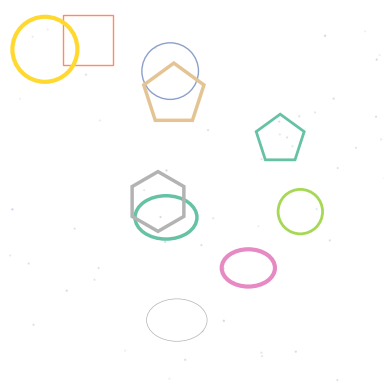[{"shape": "oval", "thickness": 2.5, "radius": 0.4, "center": [0.431, 0.435]}, {"shape": "pentagon", "thickness": 2, "radius": 0.33, "center": [0.728, 0.638]}, {"shape": "square", "thickness": 1, "radius": 0.33, "center": [0.228, 0.896]}, {"shape": "circle", "thickness": 1, "radius": 0.37, "center": [0.442, 0.815]}, {"shape": "oval", "thickness": 3, "radius": 0.35, "center": [0.645, 0.304]}, {"shape": "circle", "thickness": 2, "radius": 0.29, "center": [0.78, 0.45]}, {"shape": "circle", "thickness": 3, "radius": 0.42, "center": [0.117, 0.872]}, {"shape": "pentagon", "thickness": 2.5, "radius": 0.41, "center": [0.452, 0.754]}, {"shape": "hexagon", "thickness": 2.5, "radius": 0.39, "center": [0.41, 0.477]}, {"shape": "oval", "thickness": 0.5, "radius": 0.39, "center": [0.459, 0.169]}]